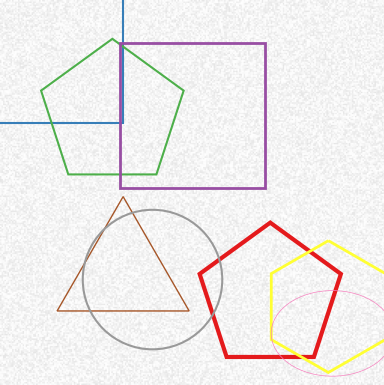[{"shape": "pentagon", "thickness": 3, "radius": 0.96, "center": [0.702, 0.229]}, {"shape": "square", "thickness": 1.5, "radius": 0.87, "center": [0.144, 0.854]}, {"shape": "pentagon", "thickness": 1.5, "radius": 0.97, "center": [0.292, 0.704]}, {"shape": "square", "thickness": 2, "radius": 0.94, "center": [0.5, 0.701]}, {"shape": "hexagon", "thickness": 2, "radius": 0.86, "center": [0.853, 0.204]}, {"shape": "triangle", "thickness": 1, "radius": 0.99, "center": [0.32, 0.291]}, {"shape": "oval", "thickness": 0.5, "radius": 0.79, "center": [0.863, 0.134]}, {"shape": "circle", "thickness": 1.5, "radius": 0.91, "center": [0.396, 0.274]}]